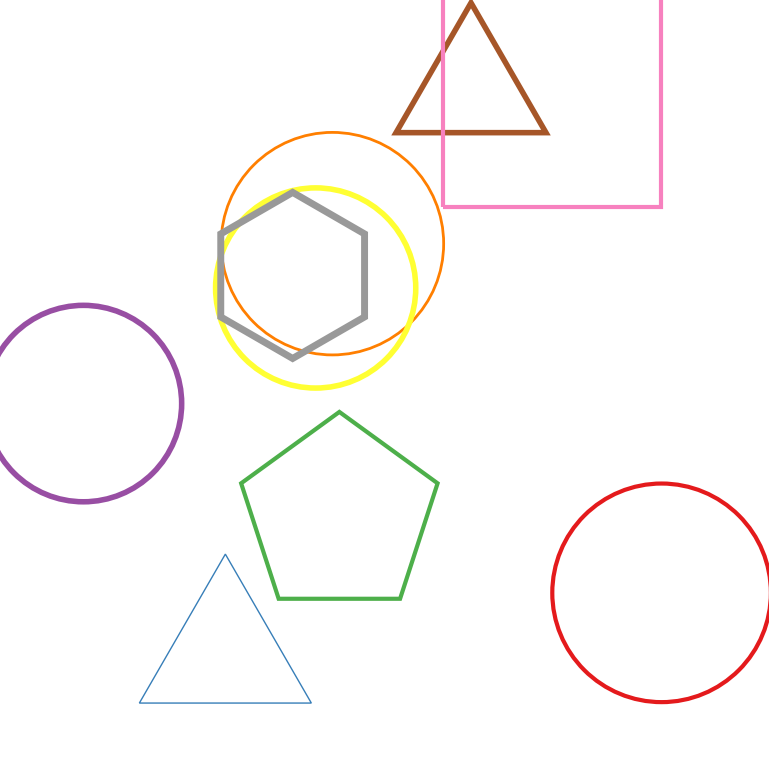[{"shape": "circle", "thickness": 1.5, "radius": 0.71, "center": [0.859, 0.23]}, {"shape": "triangle", "thickness": 0.5, "radius": 0.64, "center": [0.293, 0.151]}, {"shape": "pentagon", "thickness": 1.5, "radius": 0.67, "center": [0.441, 0.331]}, {"shape": "circle", "thickness": 2, "radius": 0.64, "center": [0.108, 0.476]}, {"shape": "circle", "thickness": 1, "radius": 0.72, "center": [0.432, 0.684]}, {"shape": "circle", "thickness": 2, "radius": 0.65, "center": [0.41, 0.626]}, {"shape": "triangle", "thickness": 2, "radius": 0.56, "center": [0.612, 0.884]}, {"shape": "square", "thickness": 1.5, "radius": 0.71, "center": [0.717, 0.872]}, {"shape": "hexagon", "thickness": 2.5, "radius": 0.54, "center": [0.38, 0.642]}]